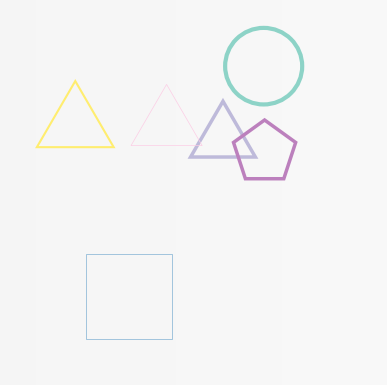[{"shape": "circle", "thickness": 3, "radius": 0.5, "center": [0.68, 0.828]}, {"shape": "triangle", "thickness": 2.5, "radius": 0.48, "center": [0.575, 0.64]}, {"shape": "square", "thickness": 0.5, "radius": 0.55, "center": [0.332, 0.231]}, {"shape": "triangle", "thickness": 0.5, "radius": 0.53, "center": [0.43, 0.675]}, {"shape": "pentagon", "thickness": 2.5, "radius": 0.42, "center": [0.683, 0.604]}, {"shape": "triangle", "thickness": 1.5, "radius": 0.57, "center": [0.194, 0.675]}]